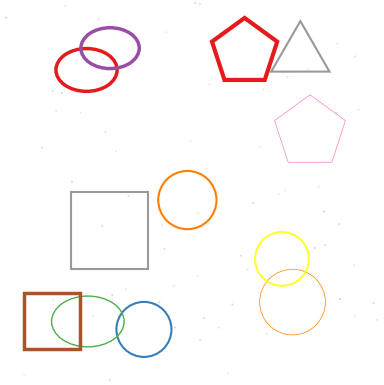[{"shape": "pentagon", "thickness": 3, "radius": 0.45, "center": [0.635, 0.864]}, {"shape": "oval", "thickness": 2.5, "radius": 0.4, "center": [0.225, 0.818]}, {"shape": "circle", "thickness": 1.5, "radius": 0.36, "center": [0.374, 0.144]}, {"shape": "oval", "thickness": 1, "radius": 0.47, "center": [0.228, 0.165]}, {"shape": "oval", "thickness": 2.5, "radius": 0.38, "center": [0.286, 0.875]}, {"shape": "circle", "thickness": 1.5, "radius": 0.38, "center": [0.487, 0.48]}, {"shape": "circle", "thickness": 0.5, "radius": 0.43, "center": [0.76, 0.215]}, {"shape": "circle", "thickness": 1.5, "radius": 0.35, "center": [0.732, 0.327]}, {"shape": "square", "thickness": 2.5, "radius": 0.37, "center": [0.135, 0.166]}, {"shape": "pentagon", "thickness": 0.5, "radius": 0.48, "center": [0.805, 0.657]}, {"shape": "square", "thickness": 1.5, "radius": 0.5, "center": [0.283, 0.401]}, {"shape": "triangle", "thickness": 1.5, "radius": 0.44, "center": [0.78, 0.858]}]